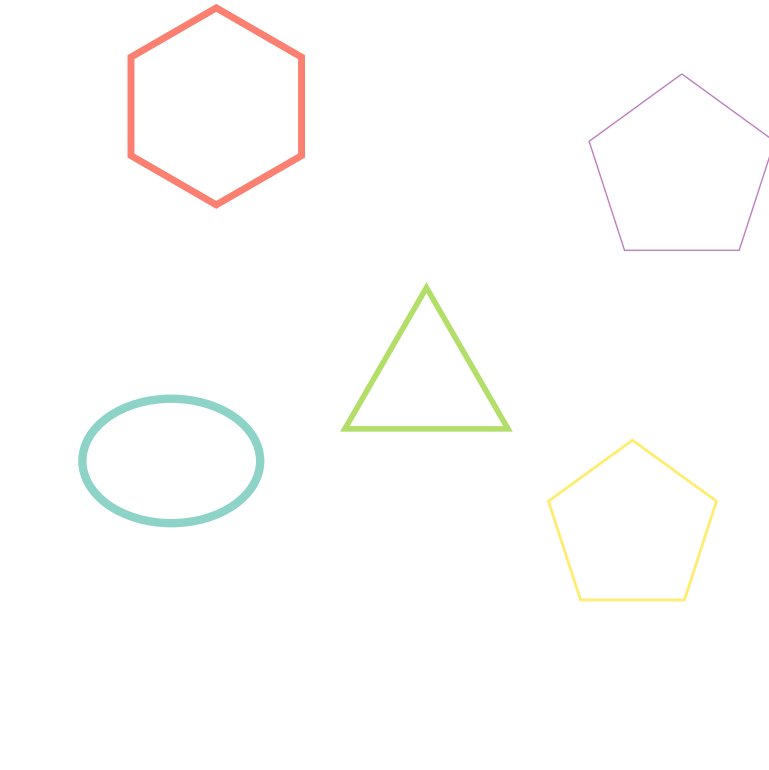[{"shape": "oval", "thickness": 3, "radius": 0.58, "center": [0.222, 0.401]}, {"shape": "hexagon", "thickness": 2.5, "radius": 0.64, "center": [0.281, 0.862]}, {"shape": "triangle", "thickness": 2, "radius": 0.61, "center": [0.554, 0.504]}, {"shape": "pentagon", "thickness": 0.5, "radius": 0.63, "center": [0.886, 0.777]}, {"shape": "pentagon", "thickness": 1, "radius": 0.57, "center": [0.821, 0.314]}]